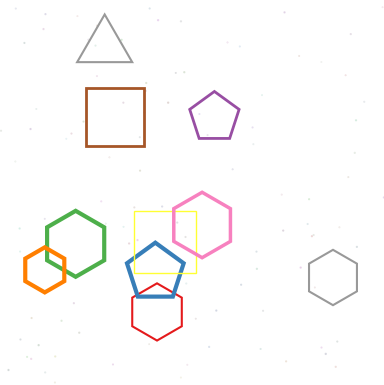[{"shape": "hexagon", "thickness": 1.5, "radius": 0.37, "center": [0.408, 0.19]}, {"shape": "pentagon", "thickness": 3, "radius": 0.39, "center": [0.403, 0.292]}, {"shape": "hexagon", "thickness": 3, "radius": 0.43, "center": [0.197, 0.367]}, {"shape": "pentagon", "thickness": 2, "radius": 0.34, "center": [0.557, 0.695]}, {"shape": "hexagon", "thickness": 3, "radius": 0.29, "center": [0.116, 0.299]}, {"shape": "square", "thickness": 1, "radius": 0.41, "center": [0.429, 0.371]}, {"shape": "square", "thickness": 2, "radius": 0.38, "center": [0.299, 0.697]}, {"shape": "hexagon", "thickness": 2.5, "radius": 0.42, "center": [0.525, 0.416]}, {"shape": "triangle", "thickness": 1.5, "radius": 0.41, "center": [0.272, 0.88]}, {"shape": "hexagon", "thickness": 1.5, "radius": 0.36, "center": [0.865, 0.279]}]